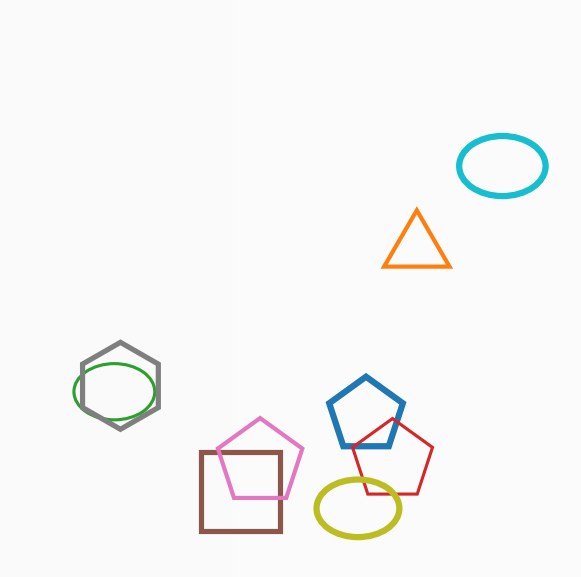[{"shape": "pentagon", "thickness": 3, "radius": 0.33, "center": [0.63, 0.28]}, {"shape": "triangle", "thickness": 2, "radius": 0.32, "center": [0.717, 0.57]}, {"shape": "oval", "thickness": 1.5, "radius": 0.35, "center": [0.197, 0.321]}, {"shape": "pentagon", "thickness": 1.5, "radius": 0.36, "center": [0.675, 0.202]}, {"shape": "square", "thickness": 2.5, "radius": 0.34, "center": [0.414, 0.147]}, {"shape": "pentagon", "thickness": 2, "radius": 0.38, "center": [0.447, 0.199]}, {"shape": "hexagon", "thickness": 2.5, "radius": 0.38, "center": [0.207, 0.331]}, {"shape": "oval", "thickness": 3, "radius": 0.36, "center": [0.616, 0.119]}, {"shape": "oval", "thickness": 3, "radius": 0.37, "center": [0.864, 0.712]}]